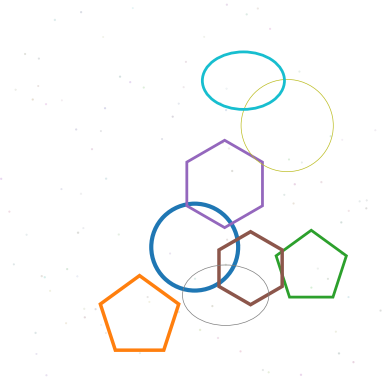[{"shape": "circle", "thickness": 3, "radius": 0.56, "center": [0.506, 0.358]}, {"shape": "pentagon", "thickness": 2.5, "radius": 0.54, "center": [0.362, 0.177]}, {"shape": "pentagon", "thickness": 2, "radius": 0.48, "center": [0.808, 0.306]}, {"shape": "hexagon", "thickness": 2, "radius": 0.57, "center": [0.583, 0.522]}, {"shape": "hexagon", "thickness": 2.5, "radius": 0.47, "center": [0.651, 0.303]}, {"shape": "oval", "thickness": 0.5, "radius": 0.56, "center": [0.586, 0.233]}, {"shape": "circle", "thickness": 0.5, "radius": 0.6, "center": [0.746, 0.674]}, {"shape": "oval", "thickness": 2, "radius": 0.53, "center": [0.632, 0.791]}]